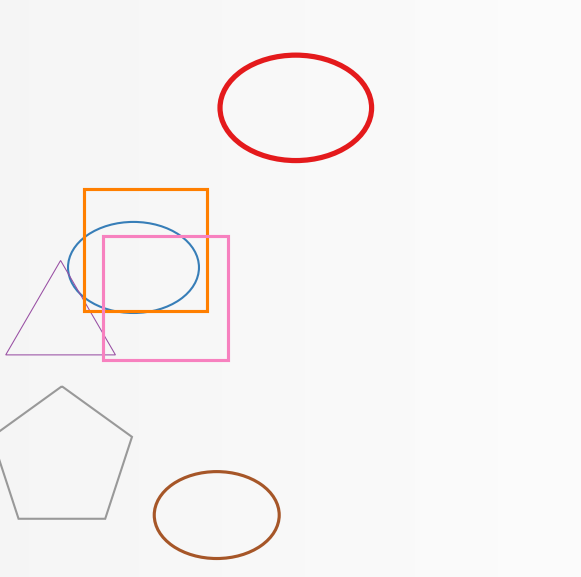[{"shape": "oval", "thickness": 2.5, "radius": 0.65, "center": [0.509, 0.812]}, {"shape": "oval", "thickness": 1, "radius": 0.56, "center": [0.23, 0.536]}, {"shape": "triangle", "thickness": 0.5, "radius": 0.54, "center": [0.104, 0.439]}, {"shape": "square", "thickness": 1.5, "radius": 0.53, "center": [0.25, 0.566]}, {"shape": "oval", "thickness": 1.5, "radius": 0.54, "center": [0.373, 0.107]}, {"shape": "square", "thickness": 1.5, "radius": 0.54, "center": [0.284, 0.482]}, {"shape": "pentagon", "thickness": 1, "radius": 0.63, "center": [0.106, 0.203]}]